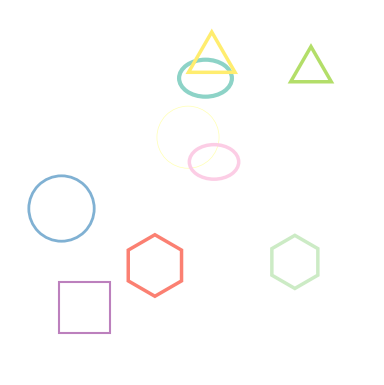[{"shape": "oval", "thickness": 3, "radius": 0.34, "center": [0.534, 0.797]}, {"shape": "circle", "thickness": 0.5, "radius": 0.4, "center": [0.488, 0.644]}, {"shape": "hexagon", "thickness": 2.5, "radius": 0.4, "center": [0.402, 0.31]}, {"shape": "circle", "thickness": 2, "radius": 0.42, "center": [0.16, 0.458]}, {"shape": "triangle", "thickness": 2.5, "radius": 0.3, "center": [0.808, 0.818]}, {"shape": "oval", "thickness": 2.5, "radius": 0.32, "center": [0.556, 0.579]}, {"shape": "square", "thickness": 1.5, "radius": 0.33, "center": [0.219, 0.202]}, {"shape": "hexagon", "thickness": 2.5, "radius": 0.34, "center": [0.766, 0.32]}, {"shape": "triangle", "thickness": 2.5, "radius": 0.35, "center": [0.55, 0.847]}]